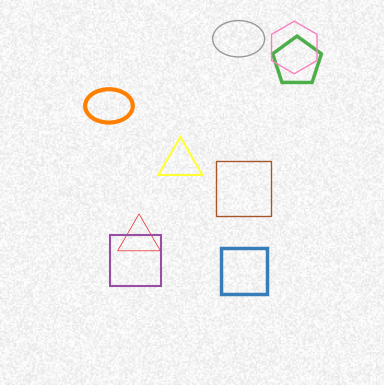[{"shape": "triangle", "thickness": 0.5, "radius": 0.32, "center": [0.361, 0.381]}, {"shape": "square", "thickness": 2.5, "radius": 0.3, "center": [0.633, 0.297]}, {"shape": "pentagon", "thickness": 2.5, "radius": 0.33, "center": [0.772, 0.84]}, {"shape": "square", "thickness": 1.5, "radius": 0.33, "center": [0.352, 0.324]}, {"shape": "oval", "thickness": 3, "radius": 0.31, "center": [0.283, 0.725]}, {"shape": "triangle", "thickness": 1.5, "radius": 0.33, "center": [0.469, 0.578]}, {"shape": "square", "thickness": 1, "radius": 0.35, "center": [0.633, 0.511]}, {"shape": "hexagon", "thickness": 1, "radius": 0.34, "center": [0.764, 0.877]}, {"shape": "oval", "thickness": 1, "radius": 0.34, "center": [0.62, 0.899]}]